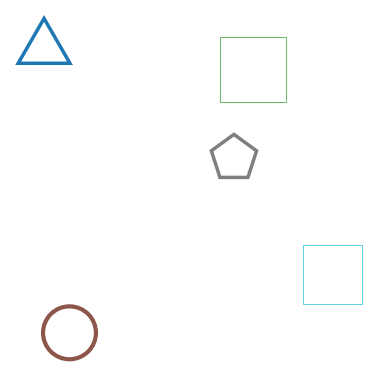[{"shape": "triangle", "thickness": 2.5, "radius": 0.39, "center": [0.114, 0.874]}, {"shape": "square", "thickness": 0.5, "radius": 0.43, "center": [0.658, 0.819]}, {"shape": "circle", "thickness": 3, "radius": 0.34, "center": [0.181, 0.136]}, {"shape": "pentagon", "thickness": 2.5, "radius": 0.31, "center": [0.608, 0.589]}, {"shape": "square", "thickness": 0.5, "radius": 0.38, "center": [0.864, 0.287]}]